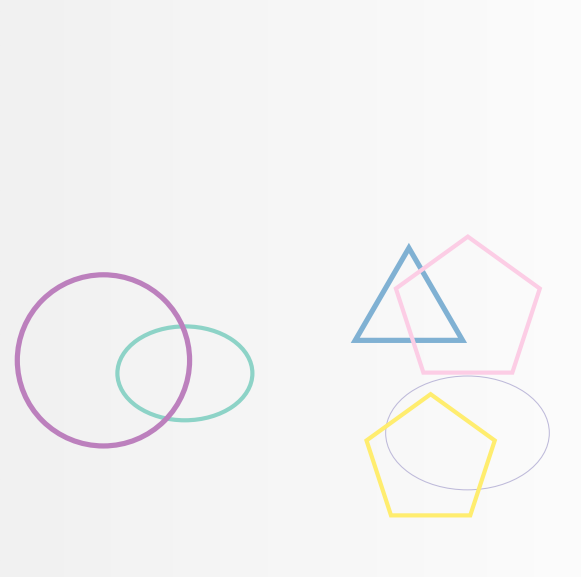[{"shape": "oval", "thickness": 2, "radius": 0.58, "center": [0.318, 0.353]}, {"shape": "oval", "thickness": 0.5, "radius": 0.7, "center": [0.804, 0.249]}, {"shape": "triangle", "thickness": 2.5, "radius": 0.53, "center": [0.703, 0.463]}, {"shape": "pentagon", "thickness": 2, "radius": 0.65, "center": [0.805, 0.459]}, {"shape": "circle", "thickness": 2.5, "radius": 0.74, "center": [0.178, 0.375]}, {"shape": "pentagon", "thickness": 2, "radius": 0.58, "center": [0.741, 0.201]}]